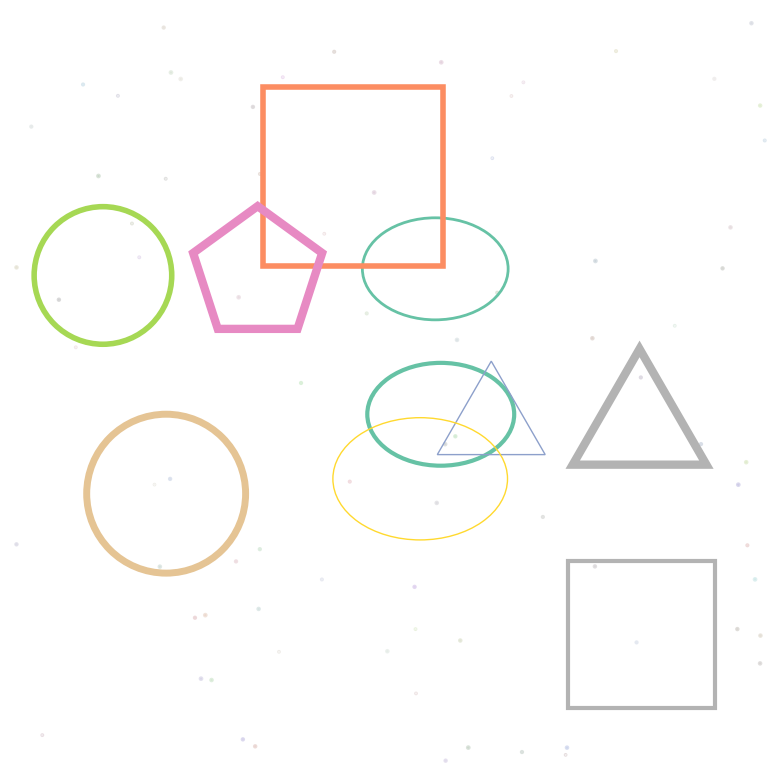[{"shape": "oval", "thickness": 1.5, "radius": 0.48, "center": [0.572, 0.462]}, {"shape": "oval", "thickness": 1, "radius": 0.47, "center": [0.565, 0.651]}, {"shape": "square", "thickness": 2, "radius": 0.58, "center": [0.458, 0.771]}, {"shape": "triangle", "thickness": 0.5, "radius": 0.4, "center": [0.638, 0.45]}, {"shape": "pentagon", "thickness": 3, "radius": 0.44, "center": [0.335, 0.644]}, {"shape": "circle", "thickness": 2, "radius": 0.45, "center": [0.134, 0.642]}, {"shape": "oval", "thickness": 0.5, "radius": 0.57, "center": [0.546, 0.378]}, {"shape": "circle", "thickness": 2.5, "radius": 0.52, "center": [0.216, 0.359]}, {"shape": "square", "thickness": 1.5, "radius": 0.48, "center": [0.833, 0.176]}, {"shape": "triangle", "thickness": 3, "radius": 0.5, "center": [0.831, 0.447]}]